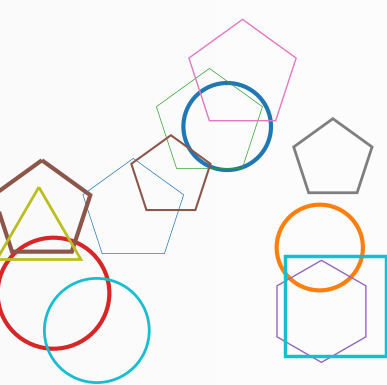[{"shape": "pentagon", "thickness": 0.5, "radius": 0.68, "center": [0.344, 0.452]}, {"shape": "circle", "thickness": 3, "radius": 0.57, "center": [0.586, 0.671]}, {"shape": "circle", "thickness": 3, "radius": 0.56, "center": [0.825, 0.357]}, {"shape": "pentagon", "thickness": 0.5, "radius": 0.72, "center": [0.54, 0.678]}, {"shape": "circle", "thickness": 3, "radius": 0.72, "center": [0.138, 0.238]}, {"shape": "hexagon", "thickness": 1, "radius": 0.66, "center": [0.83, 0.191]}, {"shape": "pentagon", "thickness": 3, "radius": 0.66, "center": [0.108, 0.453]}, {"shape": "pentagon", "thickness": 1.5, "radius": 0.54, "center": [0.441, 0.541]}, {"shape": "pentagon", "thickness": 1, "radius": 0.73, "center": [0.626, 0.804]}, {"shape": "pentagon", "thickness": 2, "radius": 0.53, "center": [0.859, 0.585]}, {"shape": "triangle", "thickness": 2, "radius": 0.63, "center": [0.1, 0.389]}, {"shape": "circle", "thickness": 2, "radius": 0.68, "center": [0.25, 0.142]}, {"shape": "square", "thickness": 2.5, "radius": 0.65, "center": [0.866, 0.204]}]